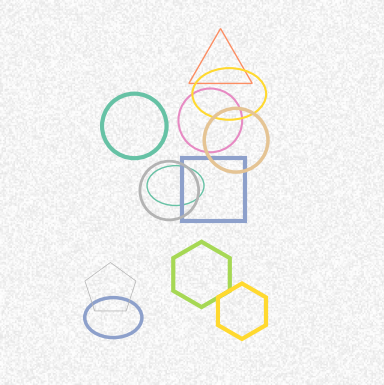[{"shape": "circle", "thickness": 3, "radius": 0.42, "center": [0.349, 0.673]}, {"shape": "oval", "thickness": 1, "radius": 0.37, "center": [0.456, 0.518]}, {"shape": "triangle", "thickness": 1, "radius": 0.48, "center": [0.573, 0.831]}, {"shape": "square", "thickness": 3, "radius": 0.41, "center": [0.555, 0.509]}, {"shape": "oval", "thickness": 2.5, "radius": 0.37, "center": [0.294, 0.175]}, {"shape": "circle", "thickness": 1.5, "radius": 0.41, "center": [0.546, 0.687]}, {"shape": "hexagon", "thickness": 3, "radius": 0.42, "center": [0.523, 0.287]}, {"shape": "oval", "thickness": 1.5, "radius": 0.48, "center": [0.595, 0.756]}, {"shape": "hexagon", "thickness": 3, "radius": 0.36, "center": [0.629, 0.192]}, {"shape": "circle", "thickness": 2.5, "radius": 0.41, "center": [0.613, 0.636]}, {"shape": "pentagon", "thickness": 0.5, "radius": 0.35, "center": [0.287, 0.249]}, {"shape": "circle", "thickness": 2, "radius": 0.38, "center": [0.44, 0.505]}]